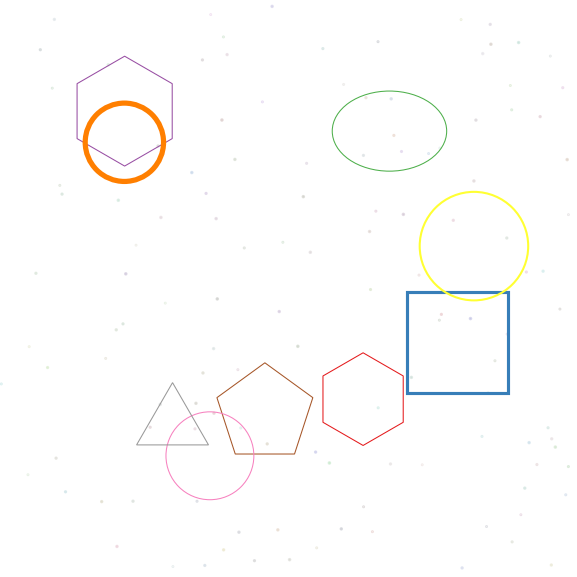[{"shape": "hexagon", "thickness": 0.5, "radius": 0.4, "center": [0.629, 0.308]}, {"shape": "square", "thickness": 1.5, "radius": 0.43, "center": [0.793, 0.406]}, {"shape": "oval", "thickness": 0.5, "radius": 0.5, "center": [0.674, 0.772]}, {"shape": "hexagon", "thickness": 0.5, "radius": 0.48, "center": [0.216, 0.807]}, {"shape": "circle", "thickness": 2.5, "radius": 0.34, "center": [0.215, 0.753]}, {"shape": "circle", "thickness": 1, "radius": 0.47, "center": [0.821, 0.573]}, {"shape": "pentagon", "thickness": 0.5, "radius": 0.44, "center": [0.459, 0.284]}, {"shape": "circle", "thickness": 0.5, "radius": 0.38, "center": [0.363, 0.21]}, {"shape": "triangle", "thickness": 0.5, "radius": 0.36, "center": [0.299, 0.265]}]